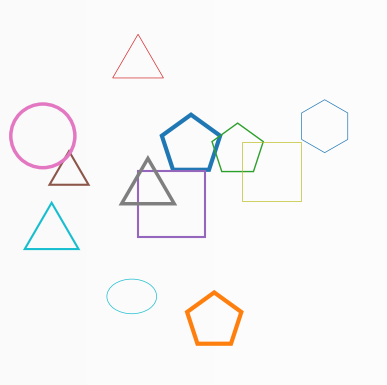[{"shape": "pentagon", "thickness": 3, "radius": 0.4, "center": [0.493, 0.623]}, {"shape": "hexagon", "thickness": 0.5, "radius": 0.34, "center": [0.838, 0.672]}, {"shape": "pentagon", "thickness": 3, "radius": 0.37, "center": [0.553, 0.167]}, {"shape": "pentagon", "thickness": 1, "radius": 0.35, "center": [0.613, 0.611]}, {"shape": "triangle", "thickness": 0.5, "radius": 0.38, "center": [0.356, 0.835]}, {"shape": "square", "thickness": 1.5, "radius": 0.43, "center": [0.443, 0.47]}, {"shape": "triangle", "thickness": 1.5, "radius": 0.29, "center": [0.178, 0.549]}, {"shape": "circle", "thickness": 2.5, "radius": 0.41, "center": [0.111, 0.647]}, {"shape": "triangle", "thickness": 2.5, "radius": 0.39, "center": [0.382, 0.51]}, {"shape": "square", "thickness": 0.5, "radius": 0.38, "center": [0.701, 0.554]}, {"shape": "oval", "thickness": 0.5, "radius": 0.32, "center": [0.34, 0.23]}, {"shape": "triangle", "thickness": 1.5, "radius": 0.4, "center": [0.133, 0.393]}]